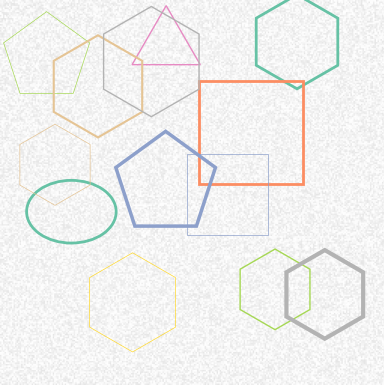[{"shape": "oval", "thickness": 2, "radius": 0.58, "center": [0.185, 0.45]}, {"shape": "hexagon", "thickness": 2, "radius": 0.61, "center": [0.771, 0.892]}, {"shape": "square", "thickness": 2, "radius": 0.67, "center": [0.651, 0.656]}, {"shape": "pentagon", "thickness": 2.5, "radius": 0.68, "center": [0.43, 0.523]}, {"shape": "square", "thickness": 0.5, "radius": 0.53, "center": [0.592, 0.494]}, {"shape": "triangle", "thickness": 1, "radius": 0.51, "center": [0.432, 0.883]}, {"shape": "pentagon", "thickness": 0.5, "radius": 0.59, "center": [0.121, 0.852]}, {"shape": "hexagon", "thickness": 1, "radius": 0.52, "center": [0.714, 0.248]}, {"shape": "hexagon", "thickness": 0.5, "radius": 0.64, "center": [0.344, 0.215]}, {"shape": "hexagon", "thickness": 0.5, "radius": 0.53, "center": [0.143, 0.572]}, {"shape": "hexagon", "thickness": 1.5, "radius": 0.66, "center": [0.254, 0.776]}, {"shape": "hexagon", "thickness": 3, "radius": 0.58, "center": [0.844, 0.235]}, {"shape": "hexagon", "thickness": 1, "radius": 0.72, "center": [0.393, 0.84]}]